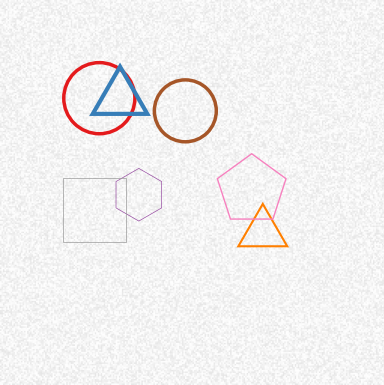[{"shape": "circle", "thickness": 2.5, "radius": 0.46, "center": [0.258, 0.745]}, {"shape": "triangle", "thickness": 3, "radius": 0.41, "center": [0.312, 0.745]}, {"shape": "hexagon", "thickness": 0.5, "radius": 0.34, "center": [0.361, 0.494]}, {"shape": "triangle", "thickness": 1.5, "radius": 0.37, "center": [0.683, 0.397]}, {"shape": "circle", "thickness": 2.5, "radius": 0.4, "center": [0.481, 0.712]}, {"shape": "pentagon", "thickness": 1, "radius": 0.47, "center": [0.654, 0.507]}, {"shape": "square", "thickness": 0.5, "radius": 0.41, "center": [0.246, 0.454]}]